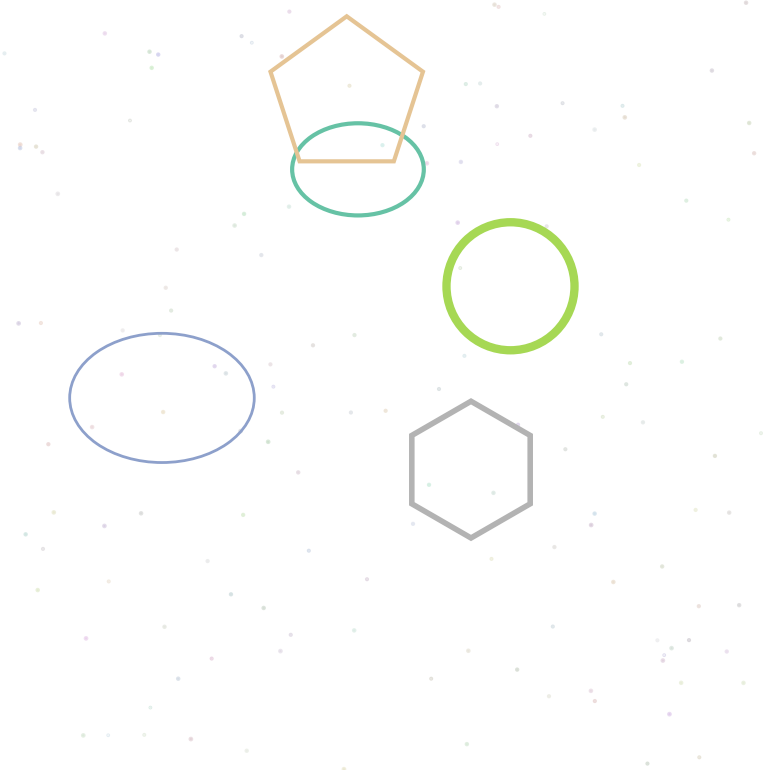[{"shape": "oval", "thickness": 1.5, "radius": 0.43, "center": [0.465, 0.78]}, {"shape": "oval", "thickness": 1, "radius": 0.6, "center": [0.21, 0.483]}, {"shape": "circle", "thickness": 3, "radius": 0.42, "center": [0.663, 0.628]}, {"shape": "pentagon", "thickness": 1.5, "radius": 0.52, "center": [0.45, 0.875]}, {"shape": "hexagon", "thickness": 2, "radius": 0.44, "center": [0.612, 0.39]}]